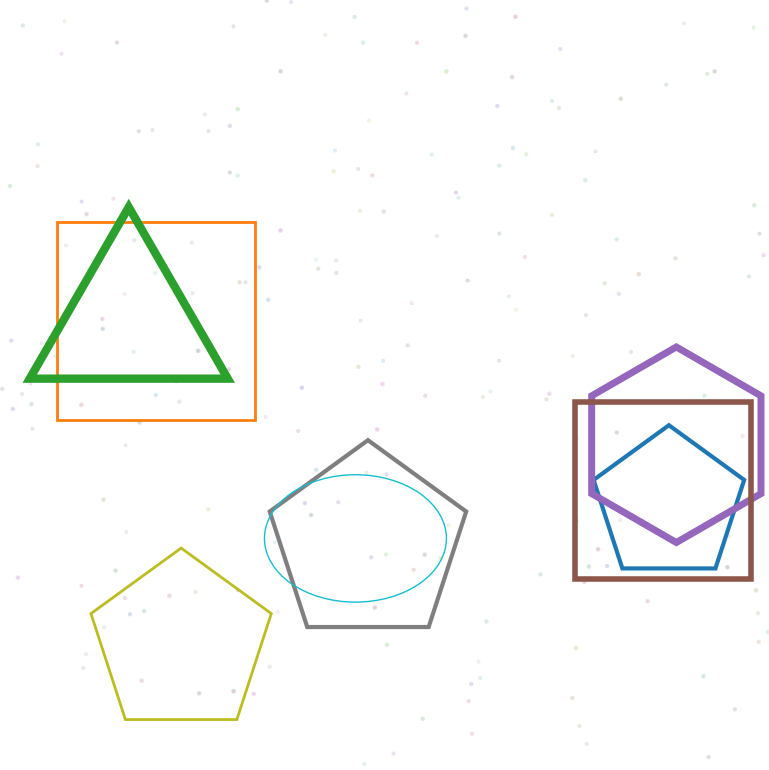[{"shape": "pentagon", "thickness": 1.5, "radius": 0.51, "center": [0.869, 0.345]}, {"shape": "square", "thickness": 1, "radius": 0.64, "center": [0.203, 0.583]}, {"shape": "triangle", "thickness": 3, "radius": 0.74, "center": [0.167, 0.583]}, {"shape": "hexagon", "thickness": 2.5, "radius": 0.63, "center": [0.878, 0.422]}, {"shape": "square", "thickness": 2, "radius": 0.57, "center": [0.861, 0.363]}, {"shape": "pentagon", "thickness": 1.5, "radius": 0.67, "center": [0.478, 0.294]}, {"shape": "pentagon", "thickness": 1, "radius": 0.62, "center": [0.235, 0.165]}, {"shape": "oval", "thickness": 0.5, "radius": 0.59, "center": [0.462, 0.301]}]